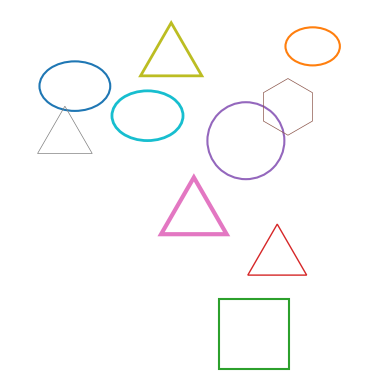[{"shape": "oval", "thickness": 1.5, "radius": 0.46, "center": [0.194, 0.776]}, {"shape": "oval", "thickness": 1.5, "radius": 0.35, "center": [0.812, 0.88]}, {"shape": "square", "thickness": 1.5, "radius": 0.46, "center": [0.661, 0.132]}, {"shape": "triangle", "thickness": 1, "radius": 0.44, "center": [0.72, 0.33]}, {"shape": "circle", "thickness": 1.5, "radius": 0.5, "center": [0.639, 0.635]}, {"shape": "hexagon", "thickness": 0.5, "radius": 0.37, "center": [0.748, 0.722]}, {"shape": "triangle", "thickness": 3, "radius": 0.49, "center": [0.504, 0.441]}, {"shape": "triangle", "thickness": 0.5, "radius": 0.41, "center": [0.169, 0.642]}, {"shape": "triangle", "thickness": 2, "radius": 0.46, "center": [0.445, 0.849]}, {"shape": "oval", "thickness": 2, "radius": 0.46, "center": [0.383, 0.699]}]